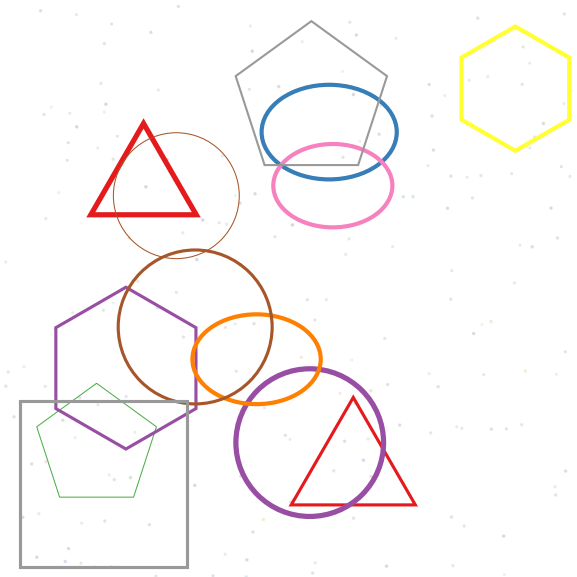[{"shape": "triangle", "thickness": 1.5, "radius": 0.62, "center": [0.612, 0.187]}, {"shape": "triangle", "thickness": 2.5, "radius": 0.53, "center": [0.249, 0.68]}, {"shape": "oval", "thickness": 2, "radius": 0.59, "center": [0.57, 0.77]}, {"shape": "pentagon", "thickness": 0.5, "radius": 0.54, "center": [0.167, 0.226]}, {"shape": "circle", "thickness": 2.5, "radius": 0.64, "center": [0.536, 0.233]}, {"shape": "hexagon", "thickness": 1.5, "radius": 0.7, "center": [0.218, 0.362]}, {"shape": "oval", "thickness": 2, "radius": 0.56, "center": [0.444, 0.377]}, {"shape": "hexagon", "thickness": 2, "radius": 0.54, "center": [0.892, 0.846]}, {"shape": "circle", "thickness": 1.5, "radius": 0.67, "center": [0.338, 0.433]}, {"shape": "circle", "thickness": 0.5, "radius": 0.54, "center": [0.305, 0.66]}, {"shape": "oval", "thickness": 2, "radius": 0.52, "center": [0.576, 0.678]}, {"shape": "square", "thickness": 1.5, "radius": 0.72, "center": [0.179, 0.161]}, {"shape": "pentagon", "thickness": 1, "radius": 0.69, "center": [0.539, 0.825]}]